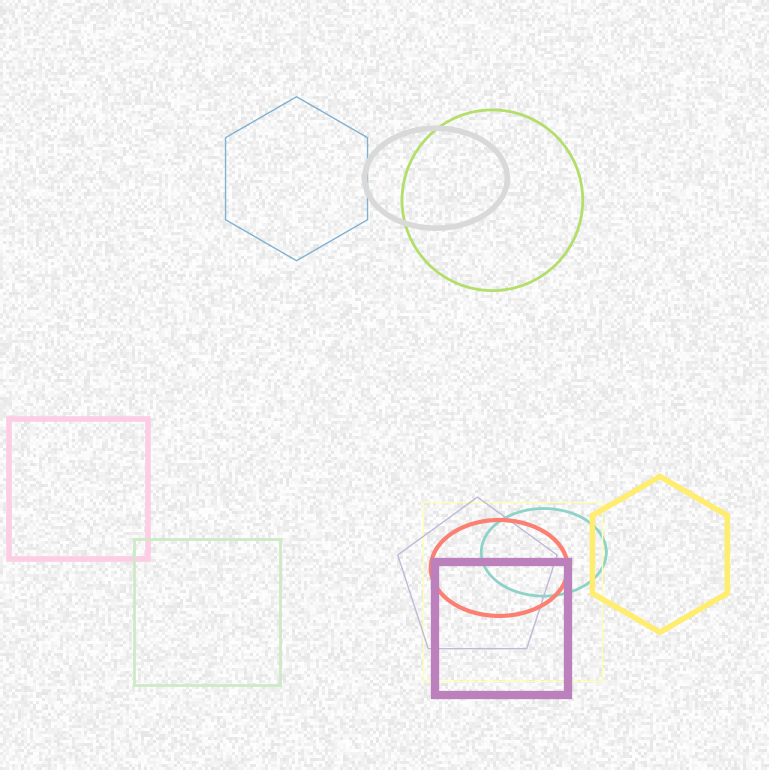[{"shape": "oval", "thickness": 1, "radius": 0.41, "center": [0.706, 0.283]}, {"shape": "square", "thickness": 0.5, "radius": 0.58, "center": [0.666, 0.232]}, {"shape": "pentagon", "thickness": 0.5, "radius": 0.54, "center": [0.62, 0.246]}, {"shape": "oval", "thickness": 1.5, "radius": 0.44, "center": [0.648, 0.262]}, {"shape": "hexagon", "thickness": 0.5, "radius": 0.53, "center": [0.385, 0.768]}, {"shape": "circle", "thickness": 1, "radius": 0.59, "center": [0.639, 0.74]}, {"shape": "square", "thickness": 2, "radius": 0.45, "center": [0.102, 0.365]}, {"shape": "oval", "thickness": 2, "radius": 0.46, "center": [0.566, 0.769]}, {"shape": "square", "thickness": 3, "radius": 0.43, "center": [0.651, 0.183]}, {"shape": "square", "thickness": 1, "radius": 0.47, "center": [0.269, 0.205]}, {"shape": "hexagon", "thickness": 2, "radius": 0.51, "center": [0.857, 0.28]}]